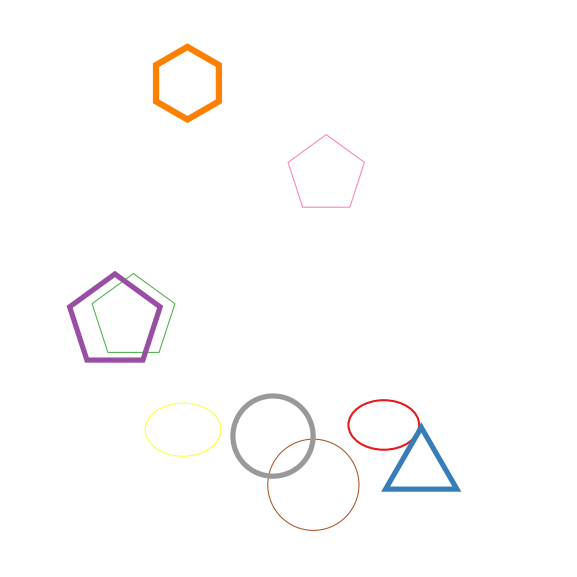[{"shape": "oval", "thickness": 1, "radius": 0.31, "center": [0.665, 0.263]}, {"shape": "triangle", "thickness": 2.5, "radius": 0.36, "center": [0.729, 0.188]}, {"shape": "pentagon", "thickness": 0.5, "radius": 0.38, "center": [0.231, 0.45]}, {"shape": "pentagon", "thickness": 2.5, "radius": 0.41, "center": [0.199, 0.442]}, {"shape": "hexagon", "thickness": 3, "radius": 0.31, "center": [0.325, 0.855]}, {"shape": "oval", "thickness": 0.5, "radius": 0.33, "center": [0.317, 0.255]}, {"shape": "circle", "thickness": 0.5, "radius": 0.39, "center": [0.543, 0.16]}, {"shape": "pentagon", "thickness": 0.5, "radius": 0.35, "center": [0.565, 0.697]}, {"shape": "circle", "thickness": 2.5, "radius": 0.35, "center": [0.473, 0.244]}]